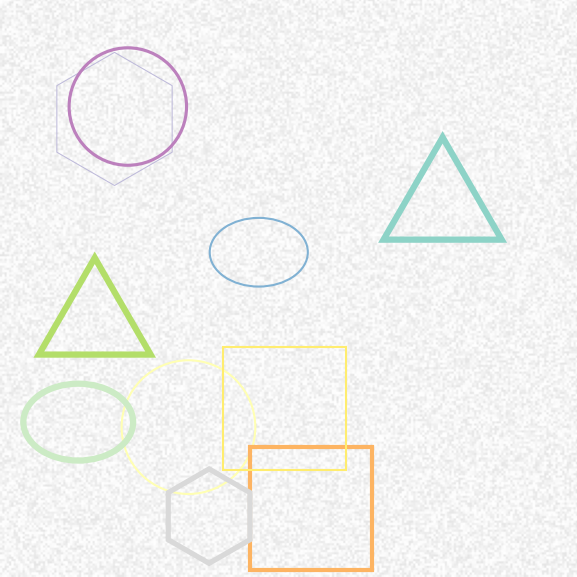[{"shape": "triangle", "thickness": 3, "radius": 0.59, "center": [0.766, 0.643]}, {"shape": "circle", "thickness": 1, "radius": 0.58, "center": [0.326, 0.26]}, {"shape": "hexagon", "thickness": 0.5, "radius": 0.58, "center": [0.198, 0.793]}, {"shape": "oval", "thickness": 1, "radius": 0.42, "center": [0.448, 0.562]}, {"shape": "square", "thickness": 2, "radius": 0.53, "center": [0.539, 0.118]}, {"shape": "triangle", "thickness": 3, "radius": 0.56, "center": [0.164, 0.441]}, {"shape": "hexagon", "thickness": 2.5, "radius": 0.41, "center": [0.362, 0.105]}, {"shape": "circle", "thickness": 1.5, "radius": 0.51, "center": [0.221, 0.815]}, {"shape": "oval", "thickness": 3, "radius": 0.48, "center": [0.135, 0.268]}, {"shape": "square", "thickness": 1, "radius": 0.53, "center": [0.492, 0.292]}]